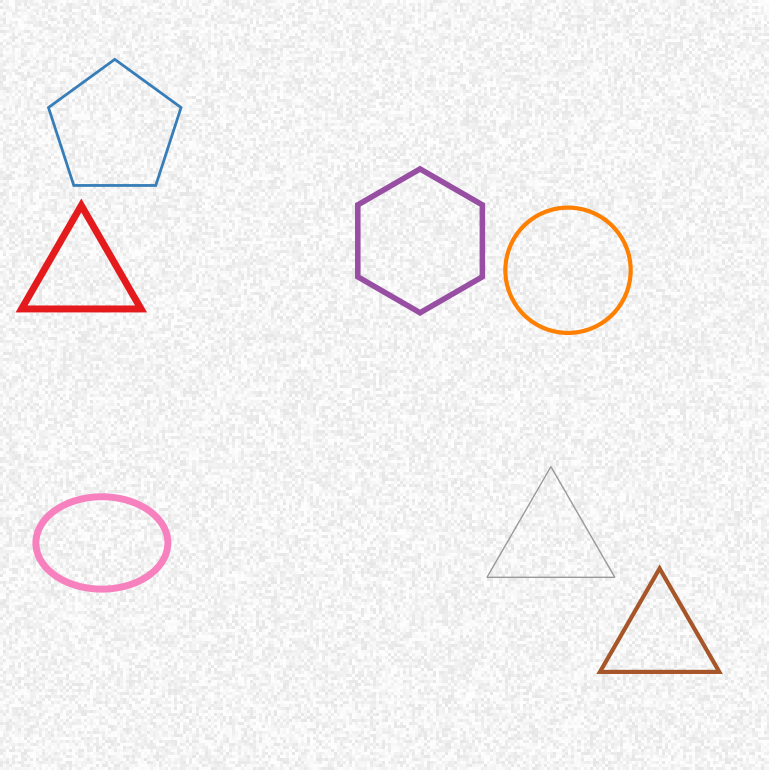[{"shape": "triangle", "thickness": 2.5, "radius": 0.45, "center": [0.106, 0.644]}, {"shape": "pentagon", "thickness": 1, "radius": 0.45, "center": [0.149, 0.832]}, {"shape": "hexagon", "thickness": 2, "radius": 0.47, "center": [0.546, 0.687]}, {"shape": "circle", "thickness": 1.5, "radius": 0.41, "center": [0.738, 0.649]}, {"shape": "triangle", "thickness": 1.5, "radius": 0.45, "center": [0.857, 0.172]}, {"shape": "oval", "thickness": 2.5, "radius": 0.43, "center": [0.132, 0.295]}, {"shape": "triangle", "thickness": 0.5, "radius": 0.48, "center": [0.715, 0.298]}]